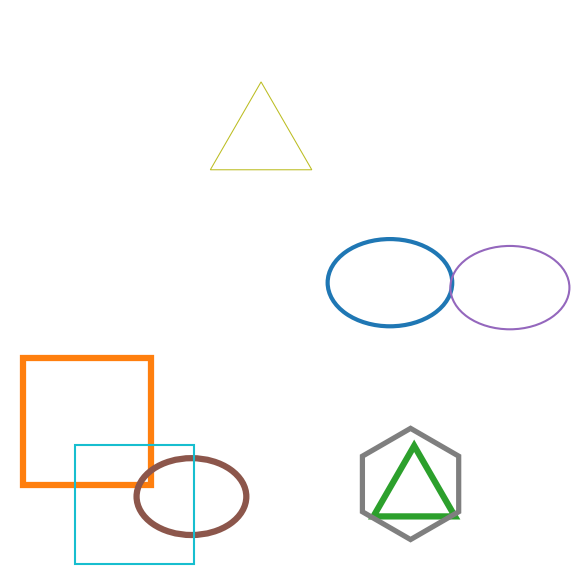[{"shape": "oval", "thickness": 2, "radius": 0.54, "center": [0.675, 0.51]}, {"shape": "square", "thickness": 3, "radius": 0.55, "center": [0.15, 0.269]}, {"shape": "triangle", "thickness": 3, "radius": 0.41, "center": [0.717, 0.146]}, {"shape": "oval", "thickness": 1, "radius": 0.52, "center": [0.883, 0.501]}, {"shape": "oval", "thickness": 3, "radius": 0.48, "center": [0.332, 0.139]}, {"shape": "hexagon", "thickness": 2.5, "radius": 0.48, "center": [0.711, 0.161]}, {"shape": "triangle", "thickness": 0.5, "radius": 0.51, "center": [0.452, 0.756]}, {"shape": "square", "thickness": 1, "radius": 0.52, "center": [0.233, 0.126]}]